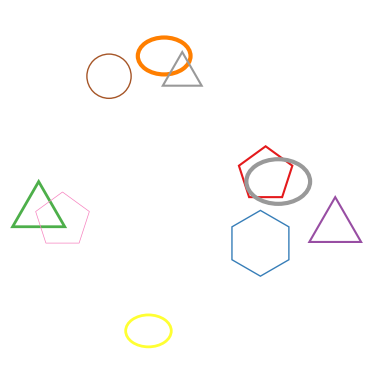[{"shape": "pentagon", "thickness": 1.5, "radius": 0.36, "center": [0.69, 0.547]}, {"shape": "hexagon", "thickness": 1, "radius": 0.43, "center": [0.676, 0.368]}, {"shape": "triangle", "thickness": 2, "radius": 0.39, "center": [0.1, 0.45]}, {"shape": "triangle", "thickness": 1.5, "radius": 0.39, "center": [0.871, 0.41]}, {"shape": "oval", "thickness": 3, "radius": 0.34, "center": [0.426, 0.855]}, {"shape": "oval", "thickness": 2, "radius": 0.3, "center": [0.386, 0.141]}, {"shape": "circle", "thickness": 1, "radius": 0.29, "center": [0.283, 0.802]}, {"shape": "pentagon", "thickness": 0.5, "radius": 0.37, "center": [0.162, 0.428]}, {"shape": "oval", "thickness": 3, "radius": 0.41, "center": [0.723, 0.528]}, {"shape": "triangle", "thickness": 1.5, "radius": 0.29, "center": [0.473, 0.807]}]